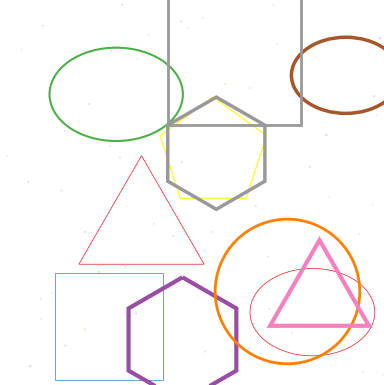[{"shape": "triangle", "thickness": 0.5, "radius": 0.94, "center": [0.368, 0.408]}, {"shape": "oval", "thickness": 0.5, "radius": 0.81, "center": [0.811, 0.189]}, {"shape": "square", "thickness": 0.5, "radius": 0.7, "center": [0.284, 0.152]}, {"shape": "oval", "thickness": 1.5, "radius": 0.87, "center": [0.302, 0.755]}, {"shape": "hexagon", "thickness": 3, "radius": 0.81, "center": [0.474, 0.118]}, {"shape": "circle", "thickness": 2, "radius": 0.94, "center": [0.747, 0.243]}, {"shape": "pentagon", "thickness": 1, "radius": 0.73, "center": [0.554, 0.603]}, {"shape": "oval", "thickness": 2.5, "radius": 0.71, "center": [0.898, 0.804]}, {"shape": "triangle", "thickness": 3, "radius": 0.74, "center": [0.83, 0.228]}, {"shape": "square", "thickness": 2, "radius": 0.87, "center": [0.609, 0.849]}, {"shape": "hexagon", "thickness": 2.5, "radius": 0.73, "center": [0.562, 0.602]}]